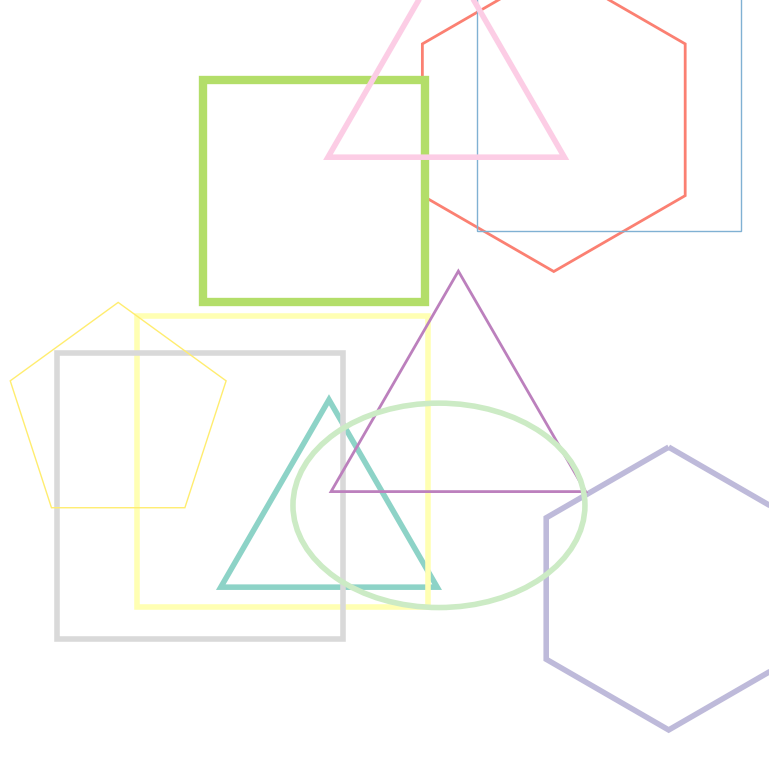[{"shape": "triangle", "thickness": 2, "radius": 0.81, "center": [0.427, 0.319]}, {"shape": "square", "thickness": 2, "radius": 0.94, "center": [0.367, 0.401]}, {"shape": "hexagon", "thickness": 2, "radius": 0.92, "center": [0.868, 0.236]}, {"shape": "hexagon", "thickness": 1, "radius": 0.99, "center": [0.719, 0.844]}, {"shape": "square", "thickness": 0.5, "radius": 0.86, "center": [0.791, 0.871]}, {"shape": "square", "thickness": 3, "radius": 0.72, "center": [0.408, 0.752]}, {"shape": "triangle", "thickness": 2, "radius": 0.89, "center": [0.579, 0.884]}, {"shape": "square", "thickness": 2, "radius": 0.93, "center": [0.26, 0.356]}, {"shape": "triangle", "thickness": 1, "radius": 0.95, "center": [0.595, 0.457]}, {"shape": "oval", "thickness": 2, "radius": 0.95, "center": [0.57, 0.344]}, {"shape": "pentagon", "thickness": 0.5, "radius": 0.74, "center": [0.153, 0.46]}]